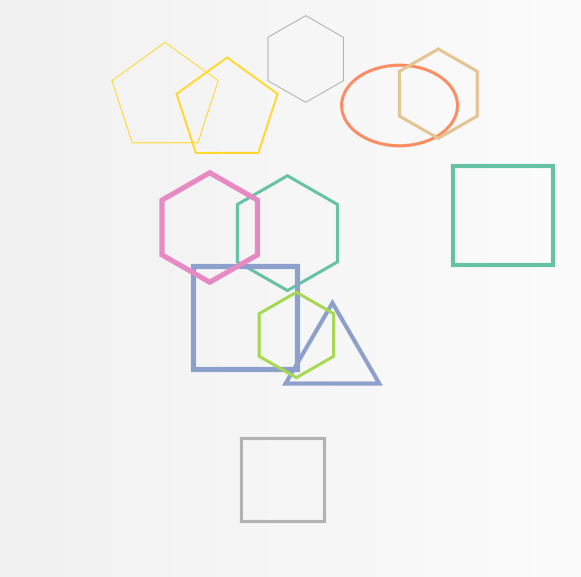[{"shape": "square", "thickness": 2, "radius": 0.43, "center": [0.865, 0.626]}, {"shape": "hexagon", "thickness": 1.5, "radius": 0.5, "center": [0.495, 0.595]}, {"shape": "oval", "thickness": 1.5, "radius": 0.5, "center": [0.687, 0.816]}, {"shape": "square", "thickness": 2.5, "radius": 0.45, "center": [0.421, 0.449]}, {"shape": "triangle", "thickness": 2, "radius": 0.47, "center": [0.572, 0.382]}, {"shape": "hexagon", "thickness": 2.5, "radius": 0.47, "center": [0.361, 0.605]}, {"shape": "hexagon", "thickness": 1.5, "radius": 0.37, "center": [0.51, 0.419]}, {"shape": "pentagon", "thickness": 1, "radius": 0.46, "center": [0.391, 0.808]}, {"shape": "pentagon", "thickness": 0.5, "radius": 0.48, "center": [0.284, 0.83]}, {"shape": "hexagon", "thickness": 1.5, "radius": 0.39, "center": [0.754, 0.837]}, {"shape": "square", "thickness": 1.5, "radius": 0.36, "center": [0.486, 0.169]}, {"shape": "hexagon", "thickness": 0.5, "radius": 0.38, "center": [0.526, 0.897]}]